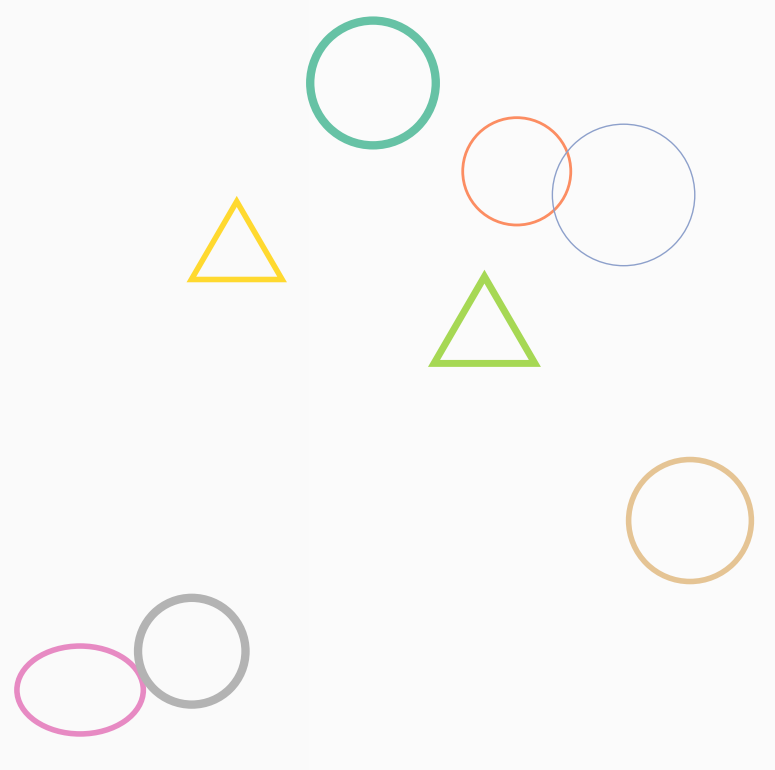[{"shape": "circle", "thickness": 3, "radius": 0.41, "center": [0.481, 0.892]}, {"shape": "circle", "thickness": 1, "radius": 0.35, "center": [0.667, 0.777]}, {"shape": "circle", "thickness": 0.5, "radius": 0.46, "center": [0.805, 0.747]}, {"shape": "oval", "thickness": 2, "radius": 0.41, "center": [0.103, 0.104]}, {"shape": "triangle", "thickness": 2.5, "radius": 0.38, "center": [0.625, 0.566]}, {"shape": "triangle", "thickness": 2, "radius": 0.34, "center": [0.305, 0.671]}, {"shape": "circle", "thickness": 2, "radius": 0.4, "center": [0.89, 0.324]}, {"shape": "circle", "thickness": 3, "radius": 0.35, "center": [0.247, 0.154]}]